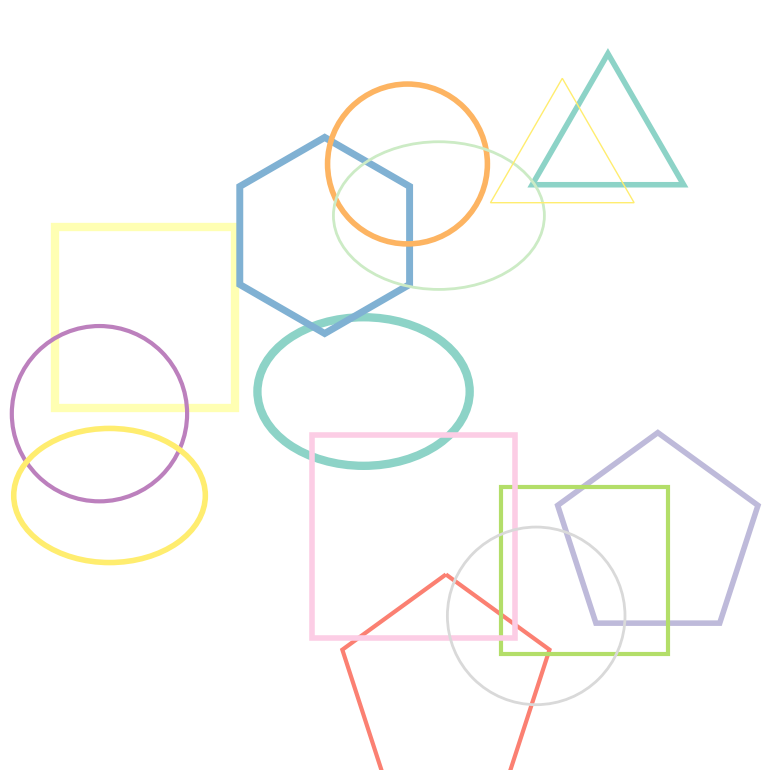[{"shape": "triangle", "thickness": 2, "radius": 0.57, "center": [0.79, 0.817]}, {"shape": "oval", "thickness": 3, "radius": 0.69, "center": [0.472, 0.492]}, {"shape": "square", "thickness": 3, "radius": 0.58, "center": [0.188, 0.588]}, {"shape": "pentagon", "thickness": 2, "radius": 0.68, "center": [0.854, 0.301]}, {"shape": "pentagon", "thickness": 1.5, "radius": 0.71, "center": [0.579, 0.113]}, {"shape": "hexagon", "thickness": 2.5, "radius": 0.64, "center": [0.422, 0.694]}, {"shape": "circle", "thickness": 2, "radius": 0.52, "center": [0.529, 0.787]}, {"shape": "square", "thickness": 1.5, "radius": 0.54, "center": [0.759, 0.259]}, {"shape": "square", "thickness": 2, "radius": 0.66, "center": [0.537, 0.304]}, {"shape": "circle", "thickness": 1, "radius": 0.58, "center": [0.696, 0.2]}, {"shape": "circle", "thickness": 1.5, "radius": 0.57, "center": [0.129, 0.463]}, {"shape": "oval", "thickness": 1, "radius": 0.68, "center": [0.57, 0.72]}, {"shape": "oval", "thickness": 2, "radius": 0.62, "center": [0.142, 0.357]}, {"shape": "triangle", "thickness": 0.5, "radius": 0.54, "center": [0.73, 0.791]}]